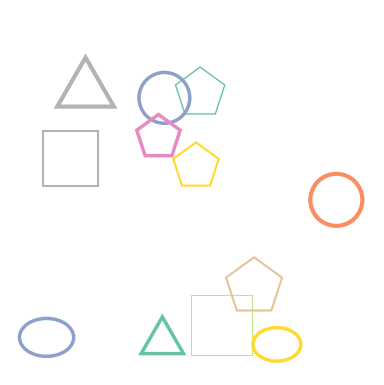[{"shape": "triangle", "thickness": 2.5, "radius": 0.32, "center": [0.422, 0.113]}, {"shape": "pentagon", "thickness": 1, "radius": 0.34, "center": [0.52, 0.758]}, {"shape": "circle", "thickness": 3, "radius": 0.34, "center": [0.874, 0.481]}, {"shape": "oval", "thickness": 2.5, "radius": 0.35, "center": [0.121, 0.124]}, {"shape": "circle", "thickness": 2.5, "radius": 0.33, "center": [0.427, 0.746]}, {"shape": "pentagon", "thickness": 2.5, "radius": 0.3, "center": [0.412, 0.643]}, {"shape": "square", "thickness": 0.5, "radius": 0.39, "center": [0.576, 0.156]}, {"shape": "oval", "thickness": 2.5, "radius": 0.31, "center": [0.719, 0.105]}, {"shape": "pentagon", "thickness": 1.5, "radius": 0.31, "center": [0.509, 0.568]}, {"shape": "pentagon", "thickness": 1.5, "radius": 0.38, "center": [0.66, 0.255]}, {"shape": "triangle", "thickness": 3, "radius": 0.42, "center": [0.222, 0.766]}, {"shape": "square", "thickness": 1.5, "radius": 0.35, "center": [0.182, 0.588]}]